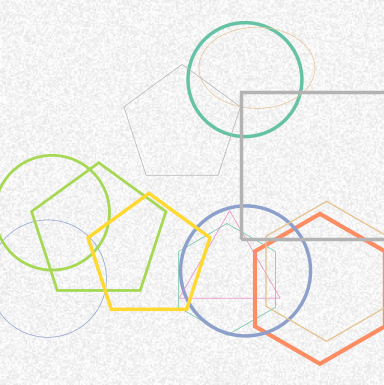[{"shape": "hexagon", "thickness": 0.5, "radius": 0.73, "center": [0.59, 0.274]}, {"shape": "circle", "thickness": 2.5, "radius": 0.74, "center": [0.636, 0.793]}, {"shape": "hexagon", "thickness": 3, "radius": 0.97, "center": [0.831, 0.25]}, {"shape": "circle", "thickness": 2.5, "radius": 0.84, "center": [0.638, 0.296]}, {"shape": "circle", "thickness": 0.5, "radius": 0.76, "center": [0.124, 0.276]}, {"shape": "triangle", "thickness": 0.5, "radius": 0.76, "center": [0.597, 0.301]}, {"shape": "pentagon", "thickness": 2, "radius": 0.92, "center": [0.257, 0.394]}, {"shape": "circle", "thickness": 2, "radius": 0.74, "center": [0.135, 0.448]}, {"shape": "pentagon", "thickness": 2.5, "radius": 0.83, "center": [0.387, 0.331]}, {"shape": "oval", "thickness": 0.5, "radius": 0.75, "center": [0.667, 0.824]}, {"shape": "hexagon", "thickness": 1, "radius": 0.91, "center": [0.848, 0.295]}, {"shape": "square", "thickness": 2.5, "radius": 0.95, "center": [0.818, 0.57]}, {"shape": "pentagon", "thickness": 0.5, "radius": 0.8, "center": [0.473, 0.674]}]